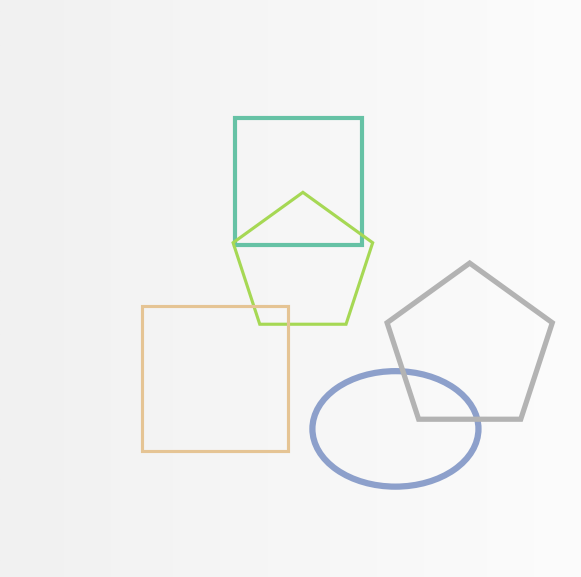[{"shape": "square", "thickness": 2, "radius": 0.55, "center": [0.514, 0.685]}, {"shape": "oval", "thickness": 3, "radius": 0.71, "center": [0.68, 0.256]}, {"shape": "pentagon", "thickness": 1.5, "radius": 0.63, "center": [0.521, 0.54]}, {"shape": "square", "thickness": 1.5, "radius": 0.63, "center": [0.37, 0.344]}, {"shape": "pentagon", "thickness": 2.5, "radius": 0.75, "center": [0.808, 0.394]}]